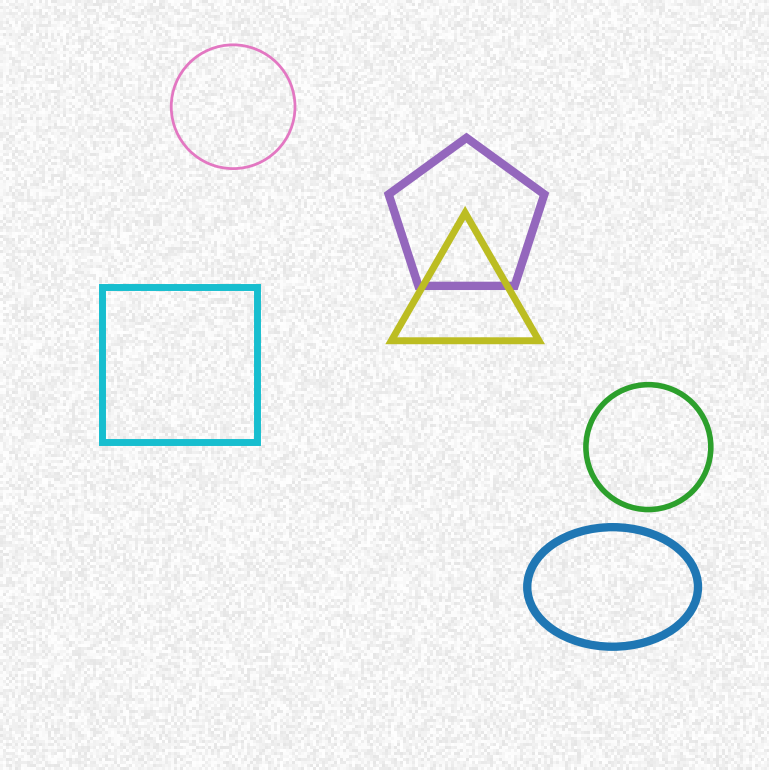[{"shape": "oval", "thickness": 3, "radius": 0.55, "center": [0.796, 0.238]}, {"shape": "circle", "thickness": 2, "radius": 0.41, "center": [0.842, 0.419]}, {"shape": "pentagon", "thickness": 3, "radius": 0.53, "center": [0.606, 0.715]}, {"shape": "circle", "thickness": 1, "radius": 0.4, "center": [0.303, 0.861]}, {"shape": "triangle", "thickness": 2.5, "radius": 0.55, "center": [0.604, 0.613]}, {"shape": "square", "thickness": 2.5, "radius": 0.5, "center": [0.233, 0.527]}]